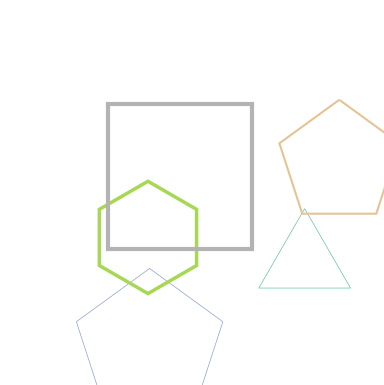[{"shape": "triangle", "thickness": 0.5, "radius": 0.69, "center": [0.791, 0.321]}, {"shape": "pentagon", "thickness": 0.5, "radius": 1.0, "center": [0.389, 0.103]}, {"shape": "hexagon", "thickness": 2.5, "radius": 0.73, "center": [0.384, 0.383]}, {"shape": "pentagon", "thickness": 1.5, "radius": 0.82, "center": [0.881, 0.577]}, {"shape": "square", "thickness": 3, "radius": 0.94, "center": [0.467, 0.541]}]